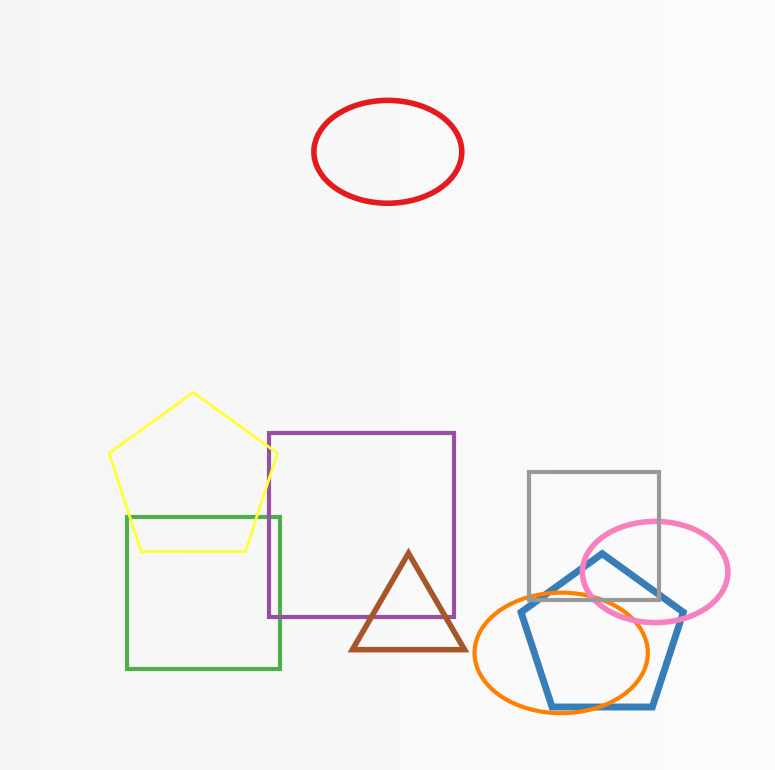[{"shape": "oval", "thickness": 2, "radius": 0.48, "center": [0.5, 0.803]}, {"shape": "pentagon", "thickness": 2.5, "radius": 0.55, "center": [0.777, 0.171]}, {"shape": "square", "thickness": 1.5, "radius": 0.49, "center": [0.263, 0.231]}, {"shape": "square", "thickness": 1.5, "radius": 0.6, "center": [0.467, 0.319]}, {"shape": "oval", "thickness": 1.5, "radius": 0.56, "center": [0.724, 0.152]}, {"shape": "pentagon", "thickness": 1, "radius": 0.57, "center": [0.249, 0.376]}, {"shape": "triangle", "thickness": 2, "radius": 0.42, "center": [0.527, 0.198]}, {"shape": "oval", "thickness": 2, "radius": 0.47, "center": [0.845, 0.257]}, {"shape": "square", "thickness": 1.5, "radius": 0.42, "center": [0.766, 0.304]}]